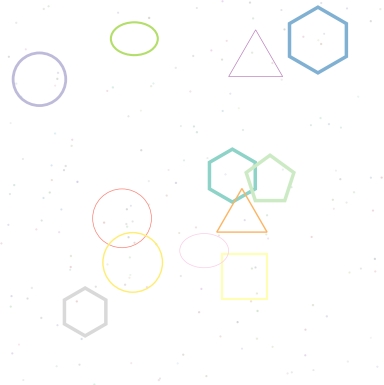[{"shape": "hexagon", "thickness": 2.5, "radius": 0.34, "center": [0.604, 0.544]}, {"shape": "square", "thickness": 1.5, "radius": 0.3, "center": [0.635, 0.282]}, {"shape": "circle", "thickness": 2, "radius": 0.34, "center": [0.102, 0.794]}, {"shape": "circle", "thickness": 0.5, "radius": 0.38, "center": [0.317, 0.433]}, {"shape": "hexagon", "thickness": 2.5, "radius": 0.43, "center": [0.826, 0.896]}, {"shape": "triangle", "thickness": 1, "radius": 0.38, "center": [0.628, 0.435]}, {"shape": "oval", "thickness": 1.5, "radius": 0.3, "center": [0.349, 0.899]}, {"shape": "oval", "thickness": 0.5, "radius": 0.32, "center": [0.53, 0.349]}, {"shape": "hexagon", "thickness": 2.5, "radius": 0.31, "center": [0.221, 0.19]}, {"shape": "triangle", "thickness": 0.5, "radius": 0.41, "center": [0.664, 0.842]}, {"shape": "pentagon", "thickness": 2.5, "radius": 0.33, "center": [0.701, 0.532]}, {"shape": "circle", "thickness": 1, "radius": 0.39, "center": [0.345, 0.318]}]